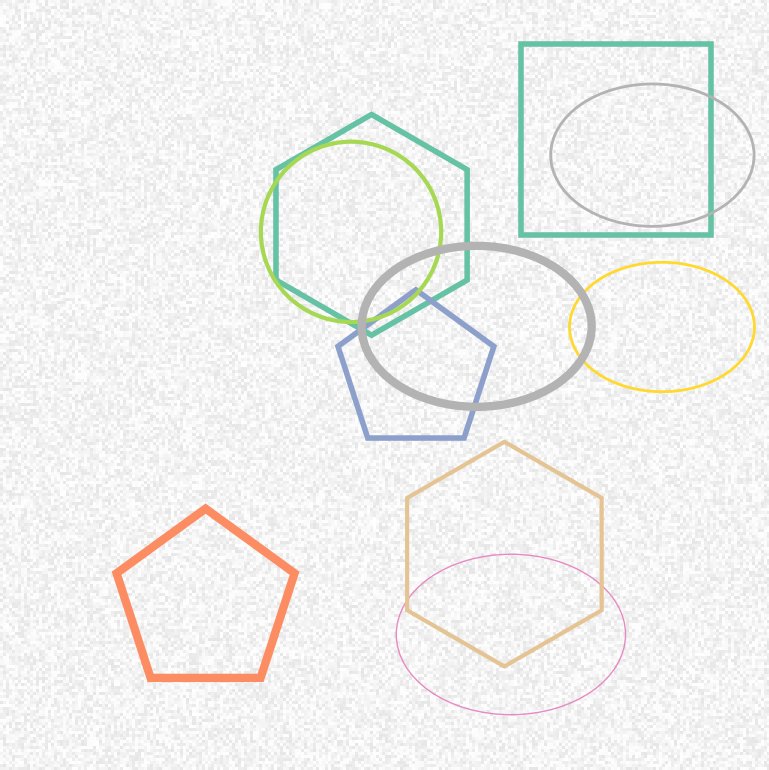[{"shape": "hexagon", "thickness": 2, "radius": 0.72, "center": [0.483, 0.708]}, {"shape": "square", "thickness": 2, "radius": 0.62, "center": [0.8, 0.819]}, {"shape": "pentagon", "thickness": 3, "radius": 0.61, "center": [0.267, 0.218]}, {"shape": "pentagon", "thickness": 2, "radius": 0.53, "center": [0.54, 0.517]}, {"shape": "oval", "thickness": 0.5, "radius": 0.74, "center": [0.664, 0.176]}, {"shape": "circle", "thickness": 1.5, "radius": 0.59, "center": [0.456, 0.699]}, {"shape": "oval", "thickness": 1, "radius": 0.6, "center": [0.86, 0.575]}, {"shape": "hexagon", "thickness": 1.5, "radius": 0.73, "center": [0.655, 0.28]}, {"shape": "oval", "thickness": 3, "radius": 0.75, "center": [0.619, 0.576]}, {"shape": "oval", "thickness": 1, "radius": 0.66, "center": [0.847, 0.798]}]